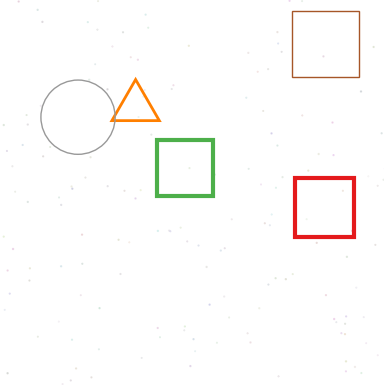[{"shape": "square", "thickness": 3, "radius": 0.38, "center": [0.843, 0.462]}, {"shape": "square", "thickness": 3, "radius": 0.36, "center": [0.48, 0.563]}, {"shape": "triangle", "thickness": 2, "radius": 0.36, "center": [0.352, 0.722]}, {"shape": "square", "thickness": 1, "radius": 0.43, "center": [0.846, 0.886]}, {"shape": "circle", "thickness": 1, "radius": 0.48, "center": [0.203, 0.696]}]